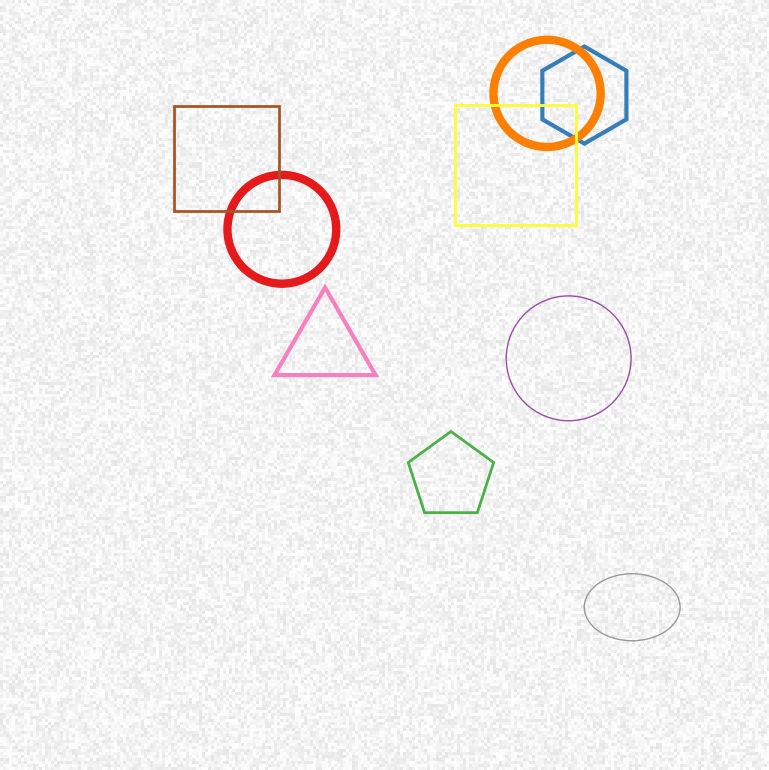[{"shape": "circle", "thickness": 3, "radius": 0.35, "center": [0.366, 0.702]}, {"shape": "hexagon", "thickness": 1.5, "radius": 0.32, "center": [0.759, 0.877]}, {"shape": "pentagon", "thickness": 1, "radius": 0.29, "center": [0.586, 0.381]}, {"shape": "circle", "thickness": 0.5, "radius": 0.41, "center": [0.738, 0.535]}, {"shape": "circle", "thickness": 3, "radius": 0.35, "center": [0.711, 0.879]}, {"shape": "square", "thickness": 1, "radius": 0.39, "center": [0.67, 0.786]}, {"shape": "square", "thickness": 1, "radius": 0.34, "center": [0.294, 0.794]}, {"shape": "triangle", "thickness": 1.5, "radius": 0.38, "center": [0.422, 0.551]}, {"shape": "oval", "thickness": 0.5, "radius": 0.31, "center": [0.821, 0.211]}]